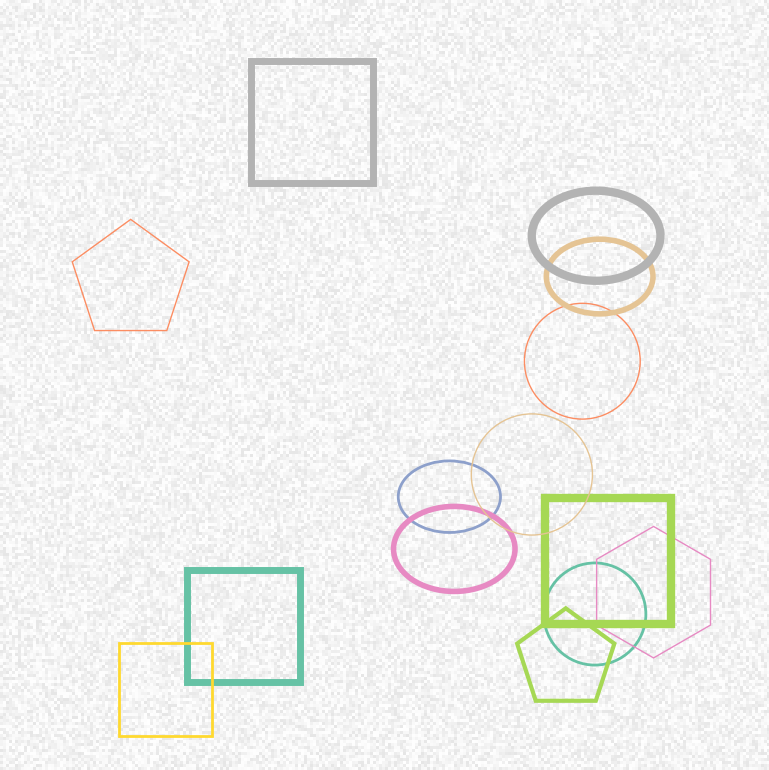[{"shape": "circle", "thickness": 1, "radius": 0.33, "center": [0.772, 0.203]}, {"shape": "square", "thickness": 2.5, "radius": 0.36, "center": [0.316, 0.187]}, {"shape": "circle", "thickness": 0.5, "radius": 0.38, "center": [0.756, 0.531]}, {"shape": "pentagon", "thickness": 0.5, "radius": 0.4, "center": [0.17, 0.635]}, {"shape": "oval", "thickness": 1, "radius": 0.33, "center": [0.584, 0.355]}, {"shape": "oval", "thickness": 2, "radius": 0.39, "center": [0.59, 0.287]}, {"shape": "hexagon", "thickness": 0.5, "radius": 0.43, "center": [0.849, 0.231]}, {"shape": "square", "thickness": 3, "radius": 0.41, "center": [0.79, 0.272]}, {"shape": "pentagon", "thickness": 1.5, "radius": 0.33, "center": [0.735, 0.144]}, {"shape": "square", "thickness": 1, "radius": 0.3, "center": [0.215, 0.105]}, {"shape": "circle", "thickness": 0.5, "radius": 0.39, "center": [0.691, 0.384]}, {"shape": "oval", "thickness": 2, "radius": 0.35, "center": [0.779, 0.641]}, {"shape": "oval", "thickness": 3, "radius": 0.42, "center": [0.774, 0.694]}, {"shape": "square", "thickness": 2.5, "radius": 0.4, "center": [0.405, 0.842]}]